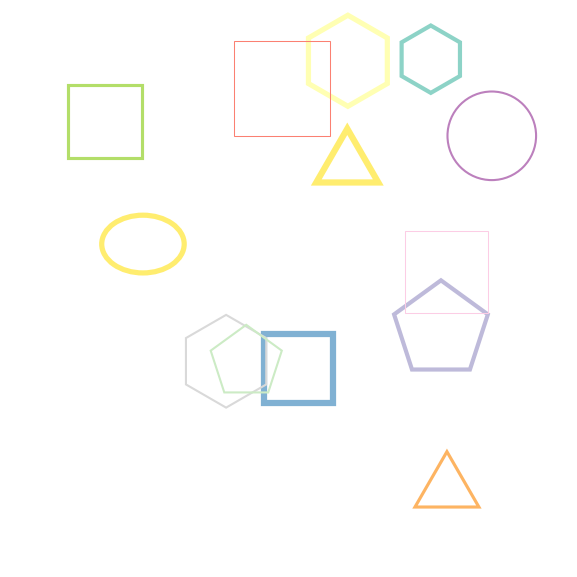[{"shape": "hexagon", "thickness": 2, "radius": 0.29, "center": [0.746, 0.897]}, {"shape": "hexagon", "thickness": 2.5, "radius": 0.39, "center": [0.602, 0.894]}, {"shape": "pentagon", "thickness": 2, "radius": 0.43, "center": [0.764, 0.428]}, {"shape": "square", "thickness": 0.5, "radius": 0.41, "center": [0.489, 0.846]}, {"shape": "square", "thickness": 3, "radius": 0.3, "center": [0.516, 0.361]}, {"shape": "triangle", "thickness": 1.5, "radius": 0.32, "center": [0.774, 0.153]}, {"shape": "square", "thickness": 1.5, "radius": 0.32, "center": [0.182, 0.788]}, {"shape": "square", "thickness": 0.5, "radius": 0.36, "center": [0.773, 0.528]}, {"shape": "hexagon", "thickness": 1, "radius": 0.4, "center": [0.392, 0.374]}, {"shape": "circle", "thickness": 1, "radius": 0.38, "center": [0.852, 0.764]}, {"shape": "pentagon", "thickness": 1, "radius": 0.32, "center": [0.426, 0.372]}, {"shape": "oval", "thickness": 2.5, "radius": 0.36, "center": [0.248, 0.577]}, {"shape": "triangle", "thickness": 3, "radius": 0.31, "center": [0.601, 0.714]}]